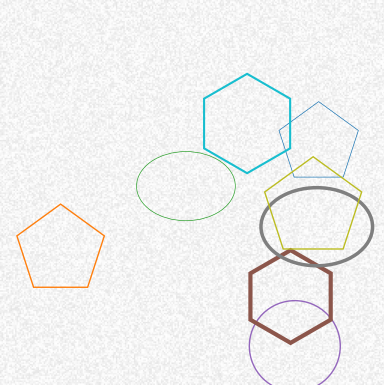[{"shape": "pentagon", "thickness": 0.5, "radius": 0.54, "center": [0.828, 0.628]}, {"shape": "pentagon", "thickness": 1, "radius": 0.6, "center": [0.157, 0.35]}, {"shape": "oval", "thickness": 0.5, "radius": 0.64, "center": [0.483, 0.517]}, {"shape": "circle", "thickness": 1, "radius": 0.59, "center": [0.766, 0.101]}, {"shape": "hexagon", "thickness": 3, "radius": 0.6, "center": [0.755, 0.23]}, {"shape": "oval", "thickness": 2.5, "radius": 0.72, "center": [0.823, 0.411]}, {"shape": "pentagon", "thickness": 1, "radius": 0.66, "center": [0.813, 0.46]}, {"shape": "hexagon", "thickness": 1.5, "radius": 0.65, "center": [0.642, 0.679]}]